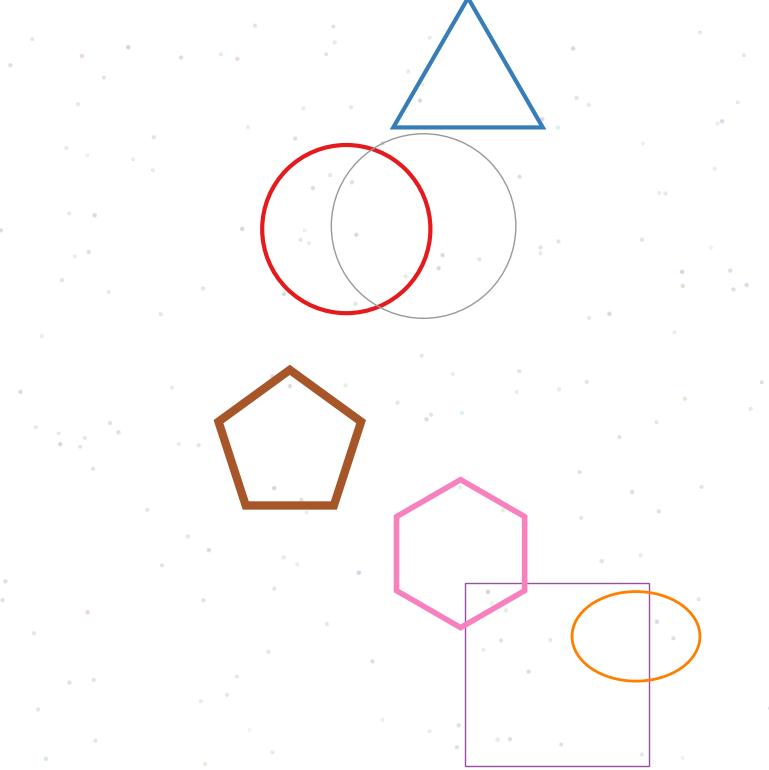[{"shape": "circle", "thickness": 1.5, "radius": 0.55, "center": [0.45, 0.702]}, {"shape": "triangle", "thickness": 1.5, "radius": 0.56, "center": [0.608, 0.891]}, {"shape": "square", "thickness": 0.5, "radius": 0.6, "center": [0.723, 0.124]}, {"shape": "oval", "thickness": 1, "radius": 0.42, "center": [0.826, 0.174]}, {"shape": "pentagon", "thickness": 3, "radius": 0.49, "center": [0.376, 0.422]}, {"shape": "hexagon", "thickness": 2, "radius": 0.48, "center": [0.598, 0.281]}, {"shape": "circle", "thickness": 0.5, "radius": 0.6, "center": [0.55, 0.706]}]